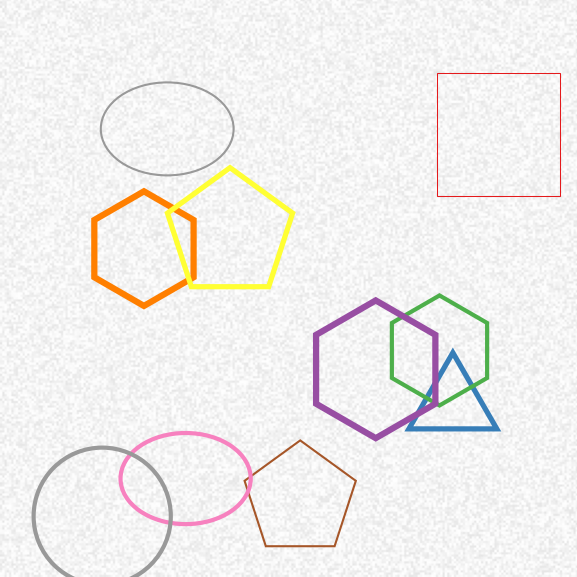[{"shape": "square", "thickness": 0.5, "radius": 0.53, "center": [0.864, 0.766]}, {"shape": "triangle", "thickness": 2.5, "radius": 0.44, "center": [0.784, 0.3]}, {"shape": "hexagon", "thickness": 2, "radius": 0.48, "center": [0.761, 0.392]}, {"shape": "hexagon", "thickness": 3, "radius": 0.6, "center": [0.651, 0.36]}, {"shape": "hexagon", "thickness": 3, "radius": 0.5, "center": [0.249, 0.569]}, {"shape": "pentagon", "thickness": 2.5, "radius": 0.57, "center": [0.398, 0.595]}, {"shape": "pentagon", "thickness": 1, "radius": 0.51, "center": [0.52, 0.135]}, {"shape": "oval", "thickness": 2, "radius": 0.56, "center": [0.321, 0.17]}, {"shape": "oval", "thickness": 1, "radius": 0.57, "center": [0.29, 0.776]}, {"shape": "circle", "thickness": 2, "radius": 0.59, "center": [0.177, 0.105]}]